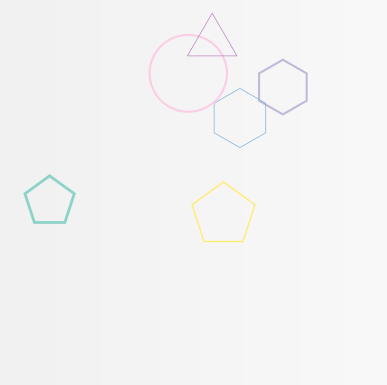[{"shape": "pentagon", "thickness": 2, "radius": 0.33, "center": [0.128, 0.476]}, {"shape": "hexagon", "thickness": 1.5, "radius": 0.35, "center": [0.73, 0.774]}, {"shape": "hexagon", "thickness": 0.5, "radius": 0.38, "center": [0.619, 0.694]}, {"shape": "circle", "thickness": 1.5, "radius": 0.5, "center": [0.486, 0.81]}, {"shape": "triangle", "thickness": 0.5, "radius": 0.37, "center": [0.548, 0.892]}, {"shape": "pentagon", "thickness": 1, "radius": 0.43, "center": [0.577, 0.442]}]